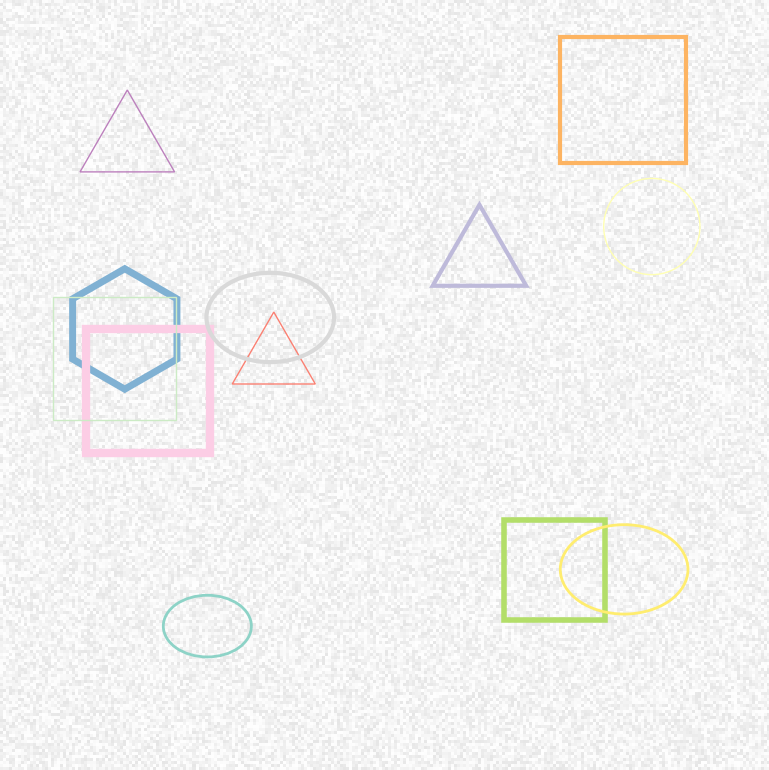[{"shape": "oval", "thickness": 1, "radius": 0.29, "center": [0.269, 0.187]}, {"shape": "circle", "thickness": 0.5, "radius": 0.31, "center": [0.847, 0.706]}, {"shape": "triangle", "thickness": 1.5, "radius": 0.35, "center": [0.623, 0.664]}, {"shape": "triangle", "thickness": 0.5, "radius": 0.31, "center": [0.356, 0.532]}, {"shape": "hexagon", "thickness": 2.5, "radius": 0.39, "center": [0.162, 0.573]}, {"shape": "square", "thickness": 1.5, "radius": 0.41, "center": [0.809, 0.87]}, {"shape": "square", "thickness": 2, "radius": 0.32, "center": [0.72, 0.26]}, {"shape": "square", "thickness": 3, "radius": 0.4, "center": [0.192, 0.492]}, {"shape": "oval", "thickness": 1.5, "radius": 0.41, "center": [0.351, 0.588]}, {"shape": "triangle", "thickness": 0.5, "radius": 0.35, "center": [0.165, 0.812]}, {"shape": "square", "thickness": 0.5, "radius": 0.4, "center": [0.149, 0.534]}, {"shape": "oval", "thickness": 1, "radius": 0.41, "center": [0.811, 0.261]}]